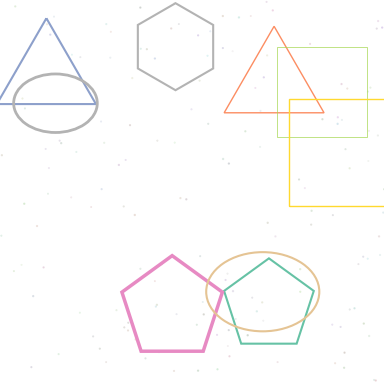[{"shape": "pentagon", "thickness": 1.5, "radius": 0.61, "center": [0.699, 0.206]}, {"shape": "triangle", "thickness": 1, "radius": 0.75, "center": [0.712, 0.782]}, {"shape": "triangle", "thickness": 1.5, "radius": 0.74, "center": [0.121, 0.804]}, {"shape": "pentagon", "thickness": 2.5, "radius": 0.69, "center": [0.447, 0.199]}, {"shape": "square", "thickness": 0.5, "radius": 0.58, "center": [0.836, 0.762]}, {"shape": "square", "thickness": 1, "radius": 0.69, "center": [0.889, 0.605]}, {"shape": "oval", "thickness": 1.5, "radius": 0.73, "center": [0.682, 0.242]}, {"shape": "hexagon", "thickness": 1.5, "radius": 0.56, "center": [0.456, 0.879]}, {"shape": "oval", "thickness": 2, "radius": 0.54, "center": [0.144, 0.732]}]